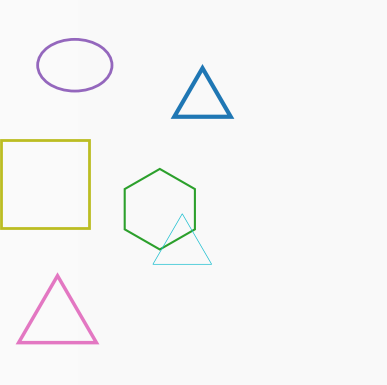[{"shape": "triangle", "thickness": 3, "radius": 0.42, "center": [0.523, 0.739]}, {"shape": "hexagon", "thickness": 1.5, "radius": 0.52, "center": [0.412, 0.457]}, {"shape": "oval", "thickness": 2, "radius": 0.48, "center": [0.193, 0.831]}, {"shape": "triangle", "thickness": 2.5, "radius": 0.58, "center": [0.148, 0.168]}, {"shape": "square", "thickness": 2, "radius": 0.57, "center": [0.115, 0.522]}, {"shape": "triangle", "thickness": 0.5, "radius": 0.44, "center": [0.47, 0.357]}]